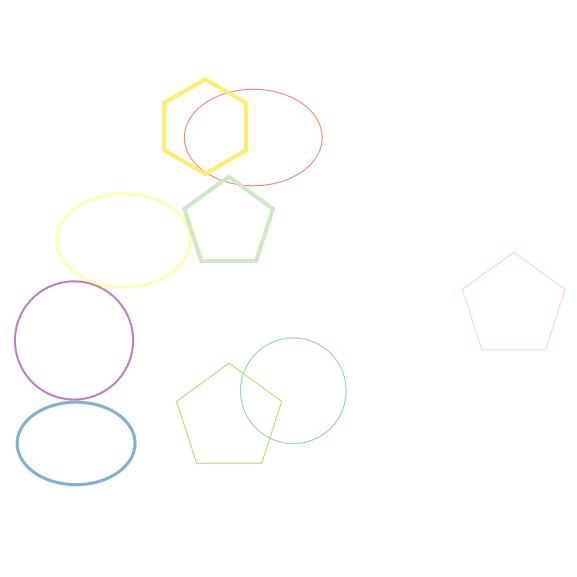[{"shape": "circle", "thickness": 0.5, "radius": 0.46, "center": [0.508, 0.322]}, {"shape": "oval", "thickness": 1.5, "radius": 0.58, "center": [0.214, 0.583]}, {"shape": "oval", "thickness": 0.5, "radius": 0.6, "center": [0.439, 0.761]}, {"shape": "oval", "thickness": 1.5, "radius": 0.51, "center": [0.132, 0.231]}, {"shape": "pentagon", "thickness": 0.5, "radius": 0.48, "center": [0.397, 0.274]}, {"shape": "pentagon", "thickness": 0.5, "radius": 0.47, "center": [0.89, 0.469]}, {"shape": "circle", "thickness": 1, "radius": 0.51, "center": [0.128, 0.41]}, {"shape": "pentagon", "thickness": 2, "radius": 0.4, "center": [0.396, 0.612]}, {"shape": "hexagon", "thickness": 2, "radius": 0.41, "center": [0.355, 0.78]}]